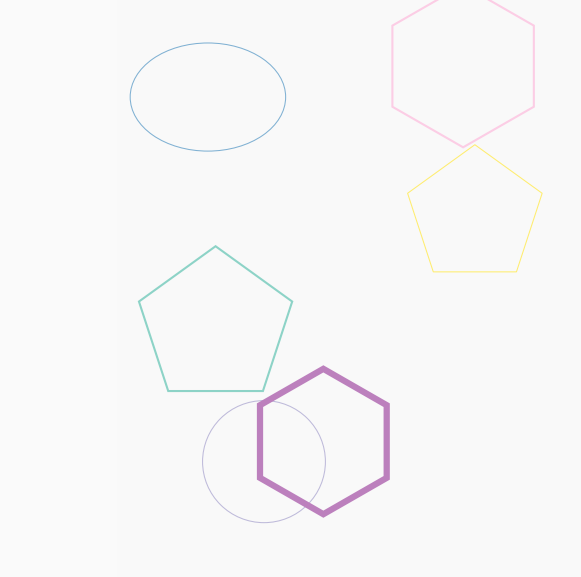[{"shape": "pentagon", "thickness": 1, "radius": 0.69, "center": [0.371, 0.434]}, {"shape": "circle", "thickness": 0.5, "radius": 0.53, "center": [0.454, 0.2]}, {"shape": "oval", "thickness": 0.5, "radius": 0.67, "center": [0.358, 0.831]}, {"shape": "hexagon", "thickness": 1, "radius": 0.7, "center": [0.797, 0.885]}, {"shape": "hexagon", "thickness": 3, "radius": 0.63, "center": [0.556, 0.235]}, {"shape": "pentagon", "thickness": 0.5, "radius": 0.61, "center": [0.817, 0.627]}]